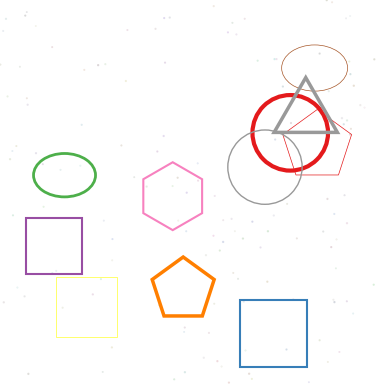[{"shape": "pentagon", "thickness": 0.5, "radius": 0.47, "center": [0.824, 0.622]}, {"shape": "circle", "thickness": 3, "radius": 0.49, "center": [0.754, 0.655]}, {"shape": "square", "thickness": 1.5, "radius": 0.43, "center": [0.711, 0.135]}, {"shape": "oval", "thickness": 2, "radius": 0.4, "center": [0.168, 0.545]}, {"shape": "square", "thickness": 1.5, "radius": 0.36, "center": [0.14, 0.36]}, {"shape": "pentagon", "thickness": 2.5, "radius": 0.42, "center": [0.476, 0.248]}, {"shape": "square", "thickness": 0.5, "radius": 0.39, "center": [0.224, 0.202]}, {"shape": "oval", "thickness": 0.5, "radius": 0.43, "center": [0.817, 0.823]}, {"shape": "hexagon", "thickness": 1.5, "radius": 0.44, "center": [0.449, 0.49]}, {"shape": "triangle", "thickness": 2.5, "radius": 0.47, "center": [0.794, 0.704]}, {"shape": "circle", "thickness": 1, "radius": 0.48, "center": [0.688, 0.566]}]